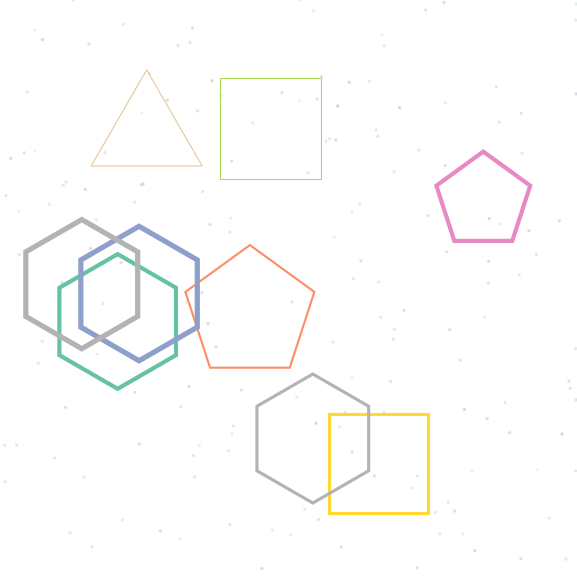[{"shape": "hexagon", "thickness": 2, "radius": 0.58, "center": [0.204, 0.442]}, {"shape": "pentagon", "thickness": 1, "radius": 0.59, "center": [0.433, 0.457]}, {"shape": "hexagon", "thickness": 2.5, "radius": 0.58, "center": [0.241, 0.491]}, {"shape": "pentagon", "thickness": 2, "radius": 0.43, "center": [0.837, 0.651]}, {"shape": "square", "thickness": 0.5, "radius": 0.44, "center": [0.468, 0.776]}, {"shape": "square", "thickness": 1.5, "radius": 0.43, "center": [0.655, 0.197]}, {"shape": "triangle", "thickness": 0.5, "radius": 0.56, "center": [0.254, 0.767]}, {"shape": "hexagon", "thickness": 1.5, "radius": 0.56, "center": [0.542, 0.24]}, {"shape": "hexagon", "thickness": 2.5, "radius": 0.56, "center": [0.142, 0.507]}]